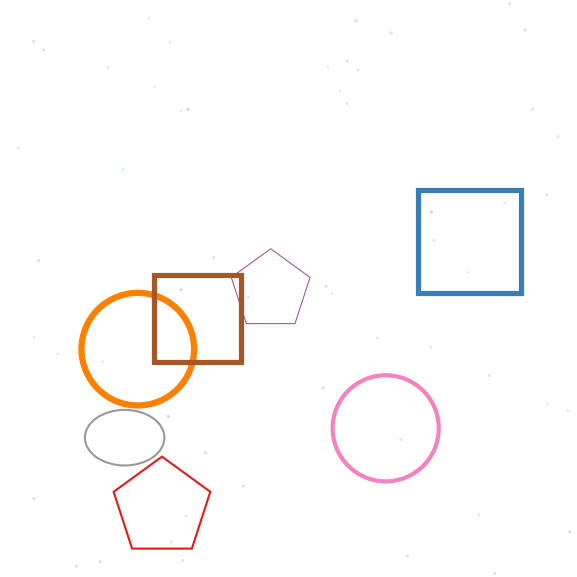[{"shape": "pentagon", "thickness": 1, "radius": 0.44, "center": [0.28, 0.12]}, {"shape": "square", "thickness": 2.5, "radius": 0.45, "center": [0.813, 0.581]}, {"shape": "pentagon", "thickness": 0.5, "radius": 0.36, "center": [0.469, 0.497]}, {"shape": "circle", "thickness": 3, "radius": 0.49, "center": [0.239, 0.395]}, {"shape": "square", "thickness": 2.5, "radius": 0.38, "center": [0.342, 0.447]}, {"shape": "circle", "thickness": 2, "radius": 0.46, "center": [0.668, 0.257]}, {"shape": "oval", "thickness": 1, "radius": 0.34, "center": [0.216, 0.241]}]